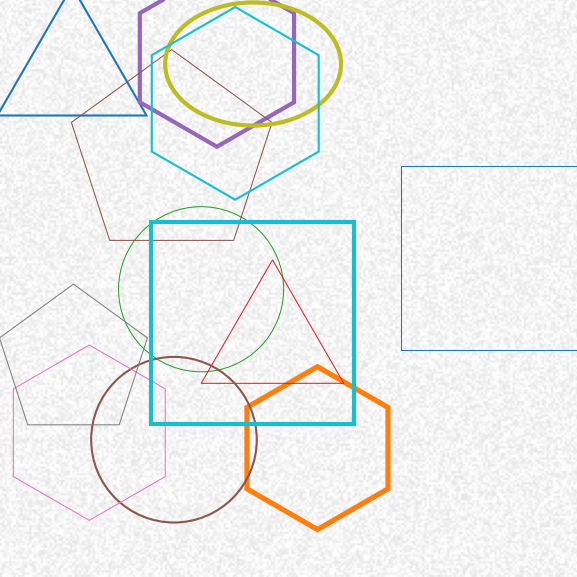[{"shape": "square", "thickness": 0.5, "radius": 0.8, "center": [0.854, 0.552]}, {"shape": "triangle", "thickness": 1, "radius": 0.75, "center": [0.125, 0.874]}, {"shape": "hexagon", "thickness": 2.5, "radius": 0.7, "center": [0.55, 0.223]}, {"shape": "circle", "thickness": 0.5, "radius": 0.71, "center": [0.348, 0.498]}, {"shape": "triangle", "thickness": 0.5, "radius": 0.71, "center": [0.472, 0.407]}, {"shape": "hexagon", "thickness": 2, "radius": 0.77, "center": [0.376, 0.899]}, {"shape": "circle", "thickness": 1, "radius": 0.72, "center": [0.301, 0.238]}, {"shape": "pentagon", "thickness": 0.5, "radius": 0.91, "center": [0.297, 0.731]}, {"shape": "hexagon", "thickness": 0.5, "radius": 0.76, "center": [0.155, 0.25]}, {"shape": "pentagon", "thickness": 0.5, "radius": 0.67, "center": [0.127, 0.372]}, {"shape": "oval", "thickness": 2, "radius": 0.76, "center": [0.438, 0.888]}, {"shape": "square", "thickness": 2, "radius": 0.88, "center": [0.437, 0.439]}, {"shape": "hexagon", "thickness": 1, "radius": 0.83, "center": [0.407, 0.82]}]